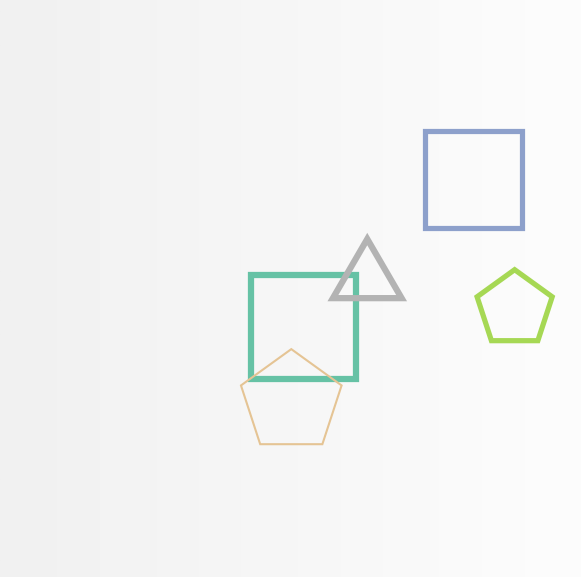[{"shape": "square", "thickness": 3, "radius": 0.45, "center": [0.523, 0.433]}, {"shape": "square", "thickness": 2.5, "radius": 0.42, "center": [0.814, 0.688]}, {"shape": "pentagon", "thickness": 2.5, "radius": 0.34, "center": [0.885, 0.464]}, {"shape": "pentagon", "thickness": 1, "radius": 0.46, "center": [0.501, 0.304]}, {"shape": "triangle", "thickness": 3, "radius": 0.34, "center": [0.632, 0.517]}]